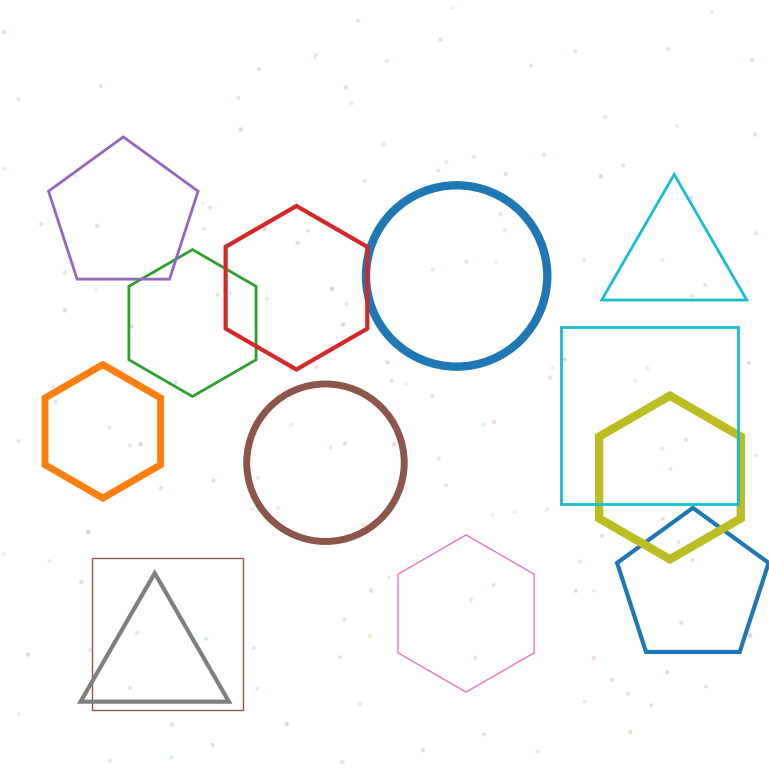[{"shape": "pentagon", "thickness": 1.5, "radius": 0.52, "center": [0.9, 0.237]}, {"shape": "circle", "thickness": 3, "radius": 0.59, "center": [0.593, 0.642]}, {"shape": "hexagon", "thickness": 2.5, "radius": 0.43, "center": [0.134, 0.44]}, {"shape": "hexagon", "thickness": 1, "radius": 0.48, "center": [0.25, 0.58]}, {"shape": "hexagon", "thickness": 1.5, "radius": 0.53, "center": [0.385, 0.626]}, {"shape": "pentagon", "thickness": 1, "radius": 0.51, "center": [0.16, 0.72]}, {"shape": "square", "thickness": 0.5, "radius": 0.49, "center": [0.218, 0.177]}, {"shape": "circle", "thickness": 2.5, "radius": 0.51, "center": [0.423, 0.399]}, {"shape": "hexagon", "thickness": 0.5, "radius": 0.51, "center": [0.605, 0.203]}, {"shape": "triangle", "thickness": 1.5, "radius": 0.56, "center": [0.201, 0.144]}, {"shape": "hexagon", "thickness": 3, "radius": 0.53, "center": [0.87, 0.38]}, {"shape": "triangle", "thickness": 1, "radius": 0.54, "center": [0.876, 0.665]}, {"shape": "square", "thickness": 1, "radius": 0.58, "center": [0.843, 0.461]}]